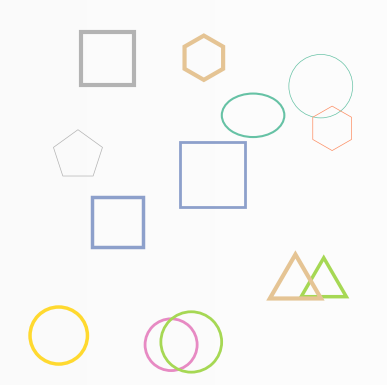[{"shape": "circle", "thickness": 0.5, "radius": 0.41, "center": [0.828, 0.776]}, {"shape": "oval", "thickness": 1.5, "radius": 0.4, "center": [0.653, 0.7]}, {"shape": "hexagon", "thickness": 0.5, "radius": 0.29, "center": [0.857, 0.667]}, {"shape": "square", "thickness": 2, "radius": 0.42, "center": [0.548, 0.547]}, {"shape": "square", "thickness": 2.5, "radius": 0.33, "center": [0.302, 0.423]}, {"shape": "circle", "thickness": 2, "radius": 0.34, "center": [0.442, 0.105]}, {"shape": "circle", "thickness": 2, "radius": 0.39, "center": [0.494, 0.112]}, {"shape": "triangle", "thickness": 2.5, "radius": 0.34, "center": [0.835, 0.263]}, {"shape": "circle", "thickness": 2.5, "radius": 0.37, "center": [0.152, 0.128]}, {"shape": "triangle", "thickness": 3, "radius": 0.38, "center": [0.762, 0.263]}, {"shape": "hexagon", "thickness": 3, "radius": 0.29, "center": [0.526, 0.85]}, {"shape": "square", "thickness": 3, "radius": 0.35, "center": [0.277, 0.848]}, {"shape": "pentagon", "thickness": 0.5, "radius": 0.33, "center": [0.201, 0.597]}]